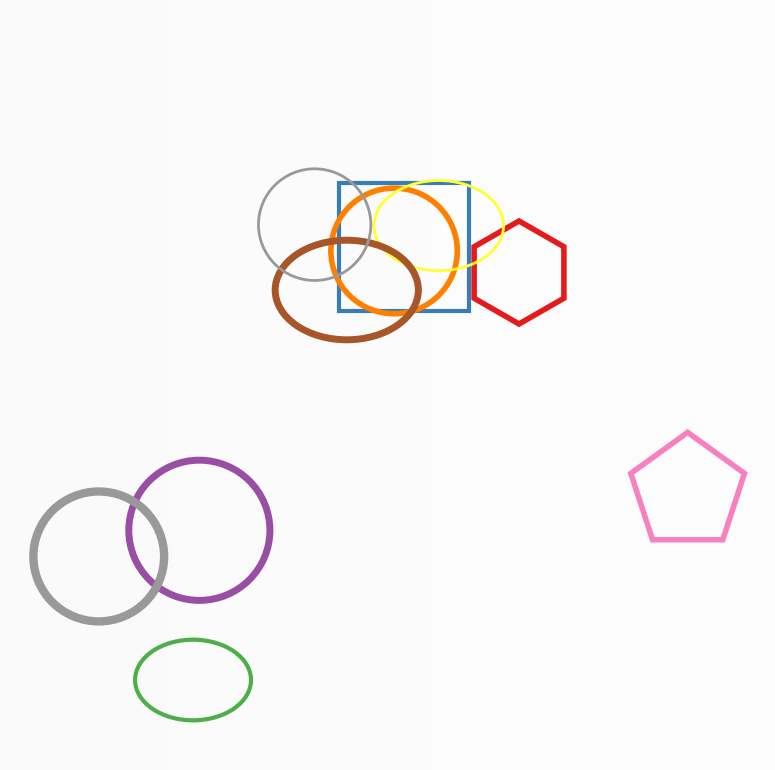[{"shape": "hexagon", "thickness": 2, "radius": 0.33, "center": [0.67, 0.646]}, {"shape": "square", "thickness": 1.5, "radius": 0.42, "center": [0.521, 0.679]}, {"shape": "oval", "thickness": 1.5, "radius": 0.37, "center": [0.249, 0.117]}, {"shape": "circle", "thickness": 2.5, "radius": 0.46, "center": [0.257, 0.311]}, {"shape": "circle", "thickness": 2, "radius": 0.41, "center": [0.509, 0.674]}, {"shape": "oval", "thickness": 1, "radius": 0.42, "center": [0.566, 0.707]}, {"shape": "oval", "thickness": 2.5, "radius": 0.46, "center": [0.447, 0.623]}, {"shape": "pentagon", "thickness": 2, "radius": 0.39, "center": [0.887, 0.361]}, {"shape": "circle", "thickness": 1, "radius": 0.36, "center": [0.406, 0.708]}, {"shape": "circle", "thickness": 3, "radius": 0.42, "center": [0.127, 0.277]}]